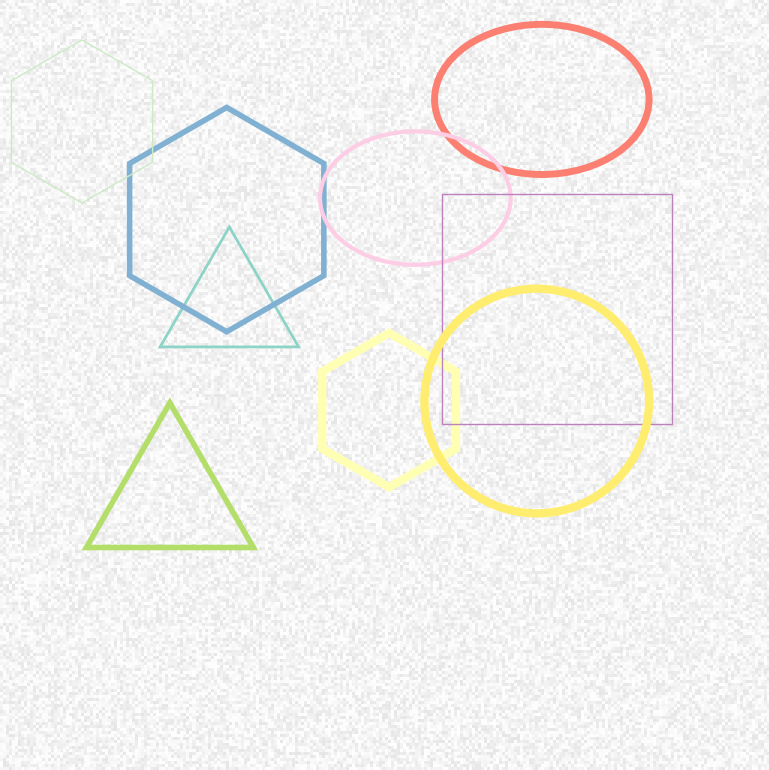[{"shape": "triangle", "thickness": 1, "radius": 0.52, "center": [0.298, 0.601]}, {"shape": "hexagon", "thickness": 3, "radius": 0.5, "center": [0.505, 0.467]}, {"shape": "oval", "thickness": 2.5, "radius": 0.7, "center": [0.704, 0.871]}, {"shape": "hexagon", "thickness": 2, "radius": 0.73, "center": [0.294, 0.715]}, {"shape": "triangle", "thickness": 2, "radius": 0.63, "center": [0.221, 0.352]}, {"shape": "oval", "thickness": 1.5, "radius": 0.62, "center": [0.539, 0.743]}, {"shape": "square", "thickness": 0.5, "radius": 0.75, "center": [0.723, 0.599]}, {"shape": "hexagon", "thickness": 0.5, "radius": 0.53, "center": [0.106, 0.842]}, {"shape": "circle", "thickness": 3, "radius": 0.73, "center": [0.697, 0.479]}]